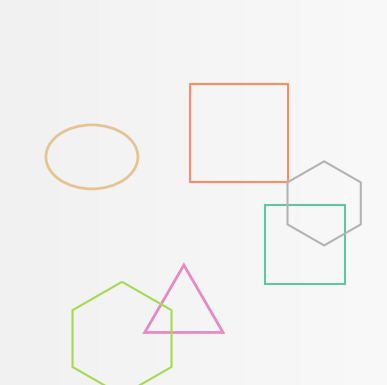[{"shape": "square", "thickness": 1.5, "radius": 0.52, "center": [0.788, 0.365]}, {"shape": "square", "thickness": 1.5, "radius": 0.63, "center": [0.617, 0.655]}, {"shape": "triangle", "thickness": 2, "radius": 0.58, "center": [0.475, 0.195]}, {"shape": "hexagon", "thickness": 1.5, "radius": 0.74, "center": [0.315, 0.121]}, {"shape": "oval", "thickness": 2, "radius": 0.59, "center": [0.237, 0.593]}, {"shape": "hexagon", "thickness": 1.5, "radius": 0.55, "center": [0.837, 0.472]}]